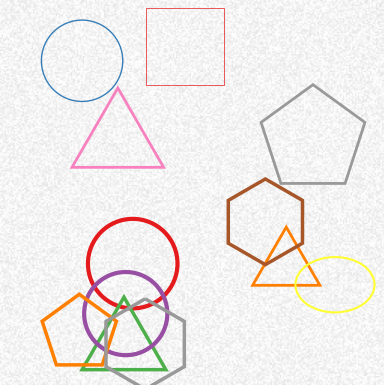[{"shape": "circle", "thickness": 3, "radius": 0.58, "center": [0.345, 0.315]}, {"shape": "square", "thickness": 0.5, "radius": 0.5, "center": [0.48, 0.88]}, {"shape": "circle", "thickness": 1, "radius": 0.53, "center": [0.213, 0.842]}, {"shape": "triangle", "thickness": 2.5, "radius": 0.63, "center": [0.322, 0.103]}, {"shape": "circle", "thickness": 3, "radius": 0.54, "center": [0.327, 0.185]}, {"shape": "pentagon", "thickness": 2.5, "radius": 0.51, "center": [0.206, 0.134]}, {"shape": "triangle", "thickness": 2, "radius": 0.5, "center": [0.744, 0.309]}, {"shape": "oval", "thickness": 1.5, "radius": 0.51, "center": [0.87, 0.26]}, {"shape": "hexagon", "thickness": 2.5, "radius": 0.56, "center": [0.689, 0.424]}, {"shape": "triangle", "thickness": 2, "radius": 0.69, "center": [0.306, 0.634]}, {"shape": "pentagon", "thickness": 2, "radius": 0.71, "center": [0.813, 0.638]}, {"shape": "hexagon", "thickness": 2.5, "radius": 0.59, "center": [0.377, 0.106]}]